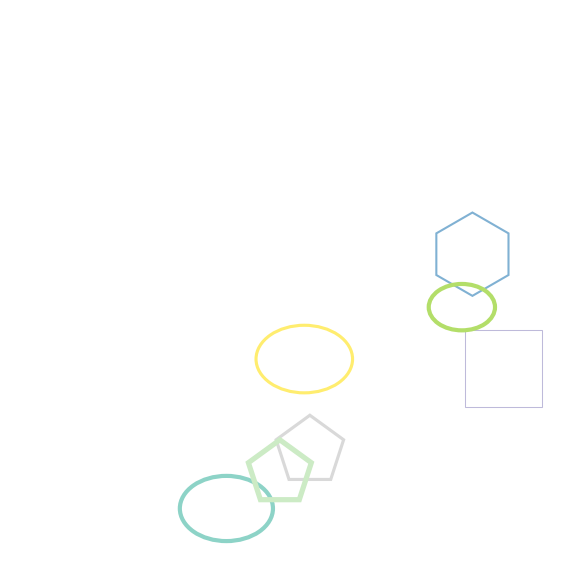[{"shape": "oval", "thickness": 2, "radius": 0.4, "center": [0.392, 0.119]}, {"shape": "square", "thickness": 0.5, "radius": 0.33, "center": [0.872, 0.361]}, {"shape": "hexagon", "thickness": 1, "radius": 0.36, "center": [0.818, 0.559]}, {"shape": "oval", "thickness": 2, "radius": 0.29, "center": [0.8, 0.467]}, {"shape": "pentagon", "thickness": 1.5, "radius": 0.31, "center": [0.537, 0.219]}, {"shape": "pentagon", "thickness": 2.5, "radius": 0.29, "center": [0.485, 0.18]}, {"shape": "oval", "thickness": 1.5, "radius": 0.42, "center": [0.527, 0.377]}]